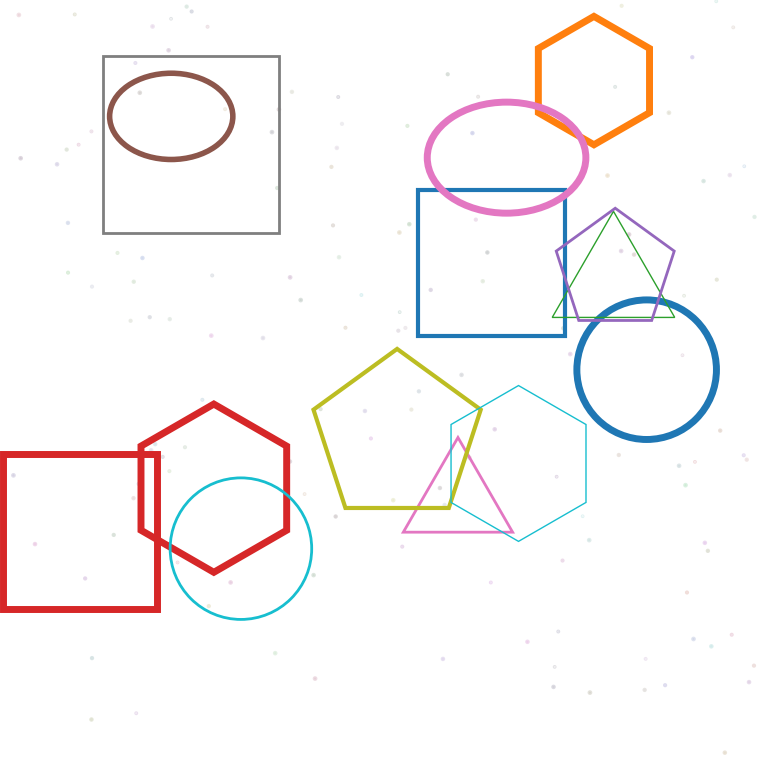[{"shape": "circle", "thickness": 2.5, "radius": 0.45, "center": [0.84, 0.52]}, {"shape": "square", "thickness": 1.5, "radius": 0.48, "center": [0.638, 0.658]}, {"shape": "hexagon", "thickness": 2.5, "radius": 0.42, "center": [0.771, 0.895]}, {"shape": "triangle", "thickness": 0.5, "radius": 0.46, "center": [0.797, 0.634]}, {"shape": "hexagon", "thickness": 2.5, "radius": 0.55, "center": [0.278, 0.366]}, {"shape": "square", "thickness": 2.5, "radius": 0.5, "center": [0.104, 0.31]}, {"shape": "pentagon", "thickness": 1, "radius": 0.4, "center": [0.799, 0.649]}, {"shape": "oval", "thickness": 2, "radius": 0.4, "center": [0.222, 0.849]}, {"shape": "triangle", "thickness": 1, "radius": 0.41, "center": [0.595, 0.35]}, {"shape": "oval", "thickness": 2.5, "radius": 0.51, "center": [0.658, 0.795]}, {"shape": "square", "thickness": 1, "radius": 0.57, "center": [0.248, 0.813]}, {"shape": "pentagon", "thickness": 1.5, "radius": 0.57, "center": [0.516, 0.433]}, {"shape": "circle", "thickness": 1, "radius": 0.46, "center": [0.313, 0.287]}, {"shape": "hexagon", "thickness": 0.5, "radius": 0.51, "center": [0.673, 0.398]}]